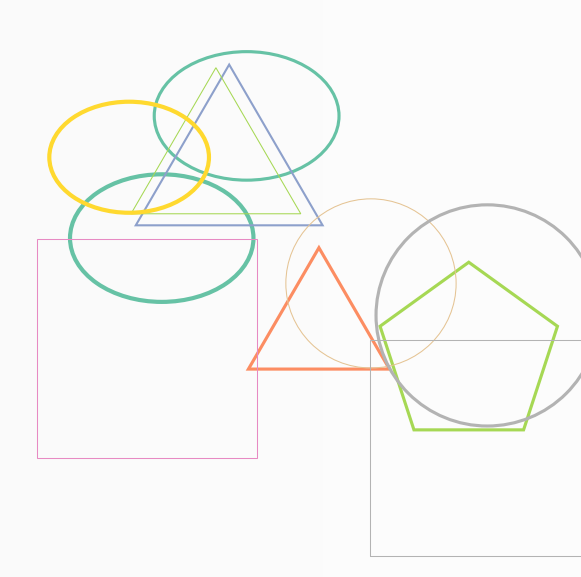[{"shape": "oval", "thickness": 1.5, "radius": 0.79, "center": [0.424, 0.798]}, {"shape": "oval", "thickness": 2, "radius": 0.79, "center": [0.278, 0.587]}, {"shape": "triangle", "thickness": 1.5, "radius": 0.7, "center": [0.549, 0.43]}, {"shape": "triangle", "thickness": 1, "radius": 0.93, "center": [0.394, 0.702]}, {"shape": "square", "thickness": 0.5, "radius": 0.94, "center": [0.253, 0.396]}, {"shape": "triangle", "thickness": 0.5, "radius": 0.84, "center": [0.371, 0.713]}, {"shape": "pentagon", "thickness": 1.5, "radius": 0.8, "center": [0.806, 0.385]}, {"shape": "oval", "thickness": 2, "radius": 0.69, "center": [0.222, 0.727]}, {"shape": "circle", "thickness": 0.5, "radius": 0.73, "center": [0.638, 0.508]}, {"shape": "circle", "thickness": 1.5, "radius": 0.96, "center": [0.838, 0.453]}, {"shape": "square", "thickness": 0.5, "radius": 0.94, "center": [0.824, 0.223]}]